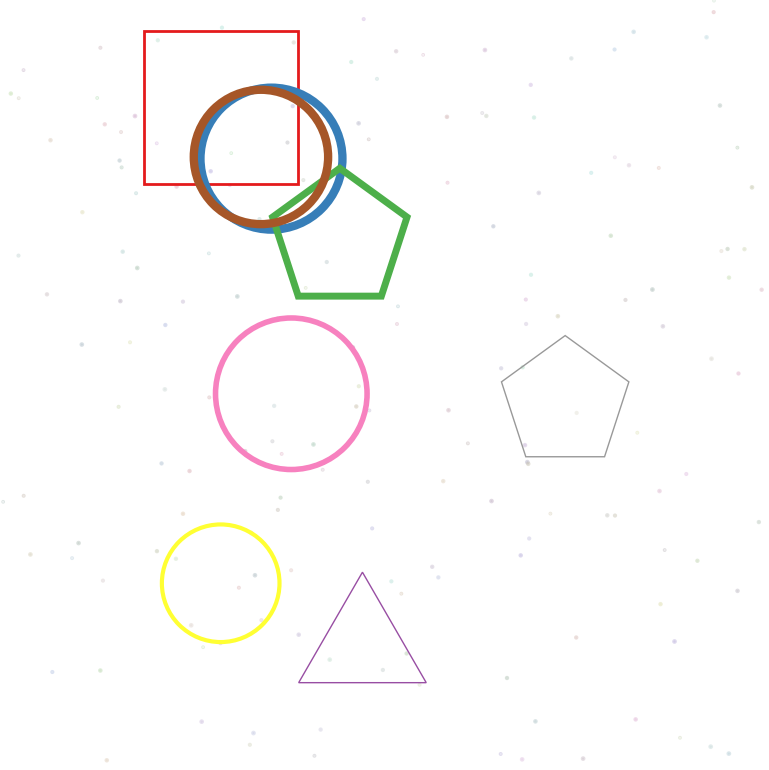[{"shape": "square", "thickness": 1, "radius": 0.5, "center": [0.287, 0.86]}, {"shape": "circle", "thickness": 3, "radius": 0.46, "center": [0.353, 0.794]}, {"shape": "pentagon", "thickness": 2.5, "radius": 0.46, "center": [0.441, 0.69]}, {"shape": "triangle", "thickness": 0.5, "radius": 0.48, "center": [0.471, 0.161]}, {"shape": "circle", "thickness": 1.5, "radius": 0.38, "center": [0.287, 0.243]}, {"shape": "circle", "thickness": 3, "radius": 0.44, "center": [0.339, 0.796]}, {"shape": "circle", "thickness": 2, "radius": 0.49, "center": [0.378, 0.489]}, {"shape": "pentagon", "thickness": 0.5, "radius": 0.43, "center": [0.734, 0.477]}]